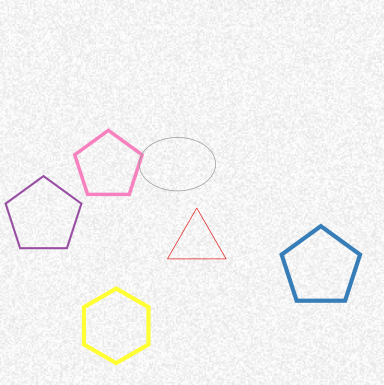[{"shape": "triangle", "thickness": 0.5, "radius": 0.44, "center": [0.511, 0.372]}, {"shape": "pentagon", "thickness": 3, "radius": 0.54, "center": [0.833, 0.306]}, {"shape": "pentagon", "thickness": 1.5, "radius": 0.52, "center": [0.113, 0.439]}, {"shape": "hexagon", "thickness": 3, "radius": 0.48, "center": [0.302, 0.154]}, {"shape": "pentagon", "thickness": 2.5, "radius": 0.46, "center": [0.282, 0.569]}, {"shape": "oval", "thickness": 0.5, "radius": 0.5, "center": [0.461, 0.574]}]